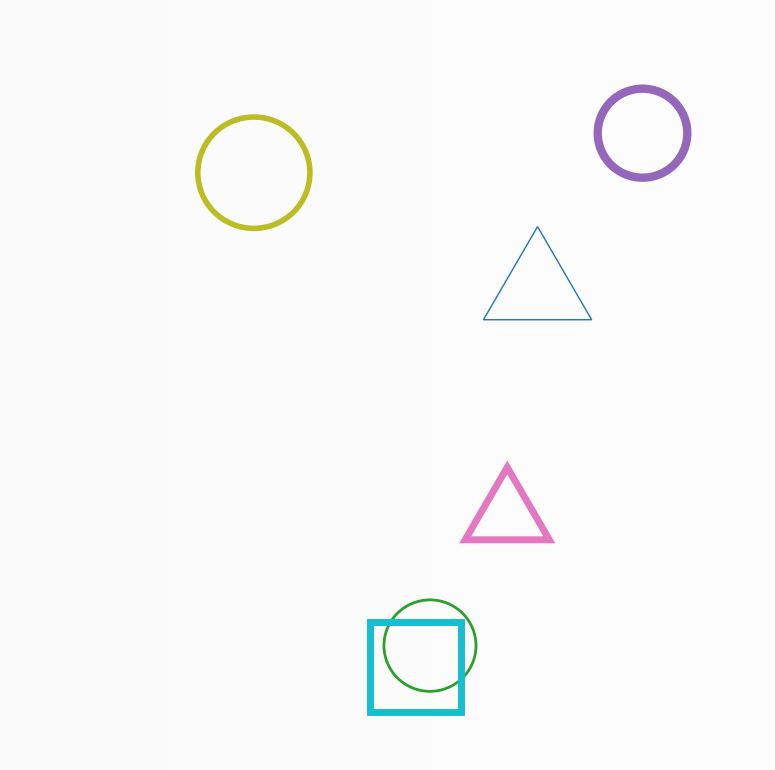[{"shape": "triangle", "thickness": 0.5, "radius": 0.4, "center": [0.694, 0.625]}, {"shape": "circle", "thickness": 1, "radius": 0.3, "center": [0.555, 0.162]}, {"shape": "circle", "thickness": 3, "radius": 0.29, "center": [0.829, 0.827]}, {"shape": "triangle", "thickness": 2.5, "radius": 0.31, "center": [0.655, 0.33]}, {"shape": "circle", "thickness": 2, "radius": 0.36, "center": [0.328, 0.776]}, {"shape": "square", "thickness": 2.5, "radius": 0.29, "center": [0.536, 0.133]}]